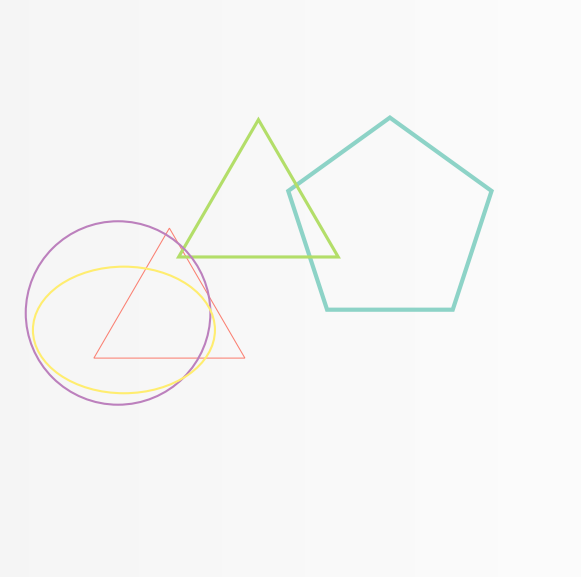[{"shape": "pentagon", "thickness": 2, "radius": 0.92, "center": [0.671, 0.612]}, {"shape": "triangle", "thickness": 0.5, "radius": 0.75, "center": [0.291, 0.454]}, {"shape": "triangle", "thickness": 1.5, "radius": 0.79, "center": [0.445, 0.633]}, {"shape": "circle", "thickness": 1, "radius": 0.79, "center": [0.203, 0.457]}, {"shape": "oval", "thickness": 1, "radius": 0.78, "center": [0.213, 0.428]}]